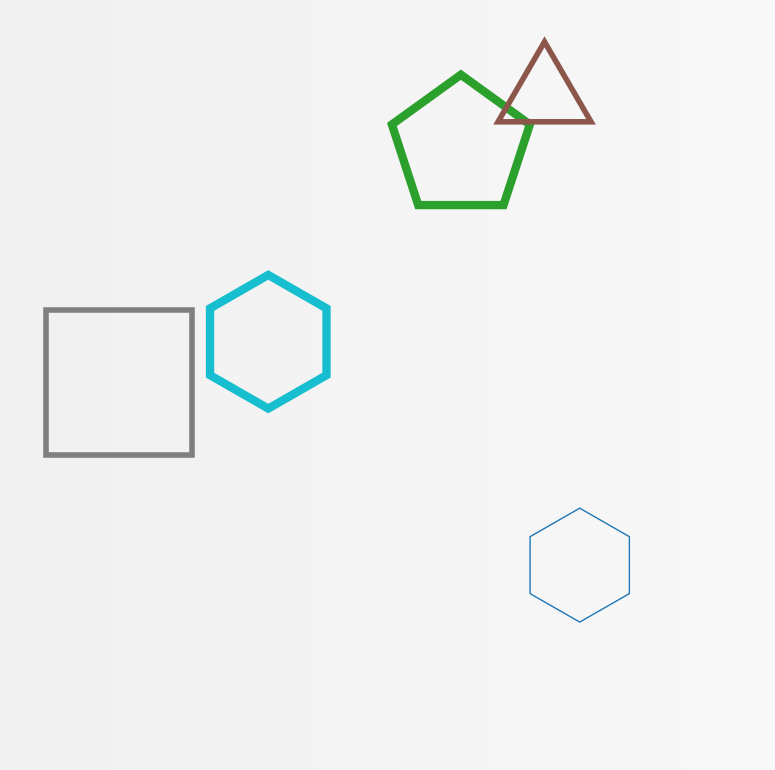[{"shape": "hexagon", "thickness": 0.5, "radius": 0.37, "center": [0.748, 0.266]}, {"shape": "pentagon", "thickness": 3, "radius": 0.47, "center": [0.595, 0.809]}, {"shape": "triangle", "thickness": 2, "radius": 0.35, "center": [0.703, 0.876]}, {"shape": "square", "thickness": 2, "radius": 0.47, "center": [0.154, 0.503]}, {"shape": "hexagon", "thickness": 3, "radius": 0.43, "center": [0.346, 0.556]}]